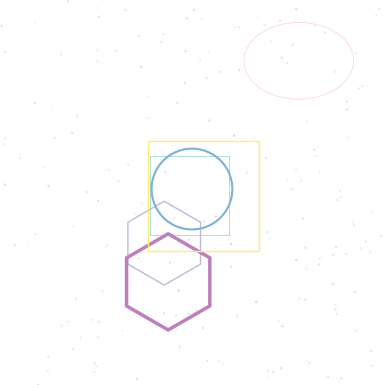[{"shape": "square", "thickness": 0.5, "radius": 0.51, "center": [0.491, 0.492]}, {"shape": "hexagon", "thickness": 1, "radius": 0.54, "center": [0.427, 0.368]}, {"shape": "circle", "thickness": 1.5, "radius": 0.52, "center": [0.499, 0.509]}, {"shape": "oval", "thickness": 0.5, "radius": 0.71, "center": [0.776, 0.842]}, {"shape": "hexagon", "thickness": 2.5, "radius": 0.62, "center": [0.437, 0.268]}, {"shape": "square", "thickness": 1, "radius": 0.72, "center": [0.528, 0.491]}]